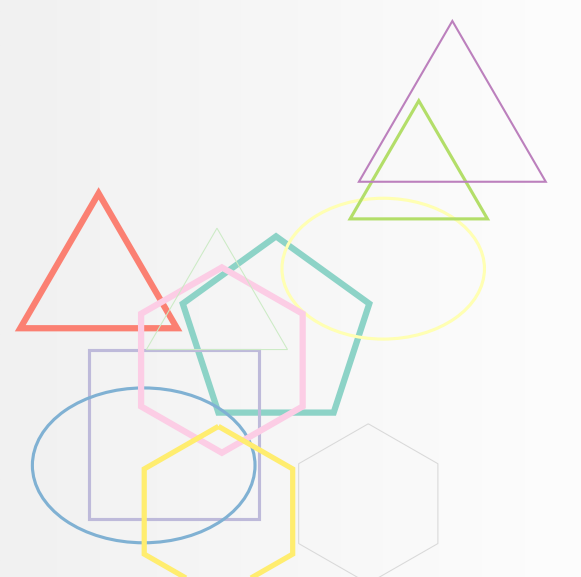[{"shape": "pentagon", "thickness": 3, "radius": 0.84, "center": [0.475, 0.421]}, {"shape": "oval", "thickness": 1.5, "radius": 0.87, "center": [0.659, 0.534]}, {"shape": "square", "thickness": 1.5, "radius": 0.73, "center": [0.299, 0.246]}, {"shape": "triangle", "thickness": 3, "radius": 0.78, "center": [0.17, 0.509]}, {"shape": "oval", "thickness": 1.5, "radius": 0.96, "center": [0.247, 0.193]}, {"shape": "triangle", "thickness": 1.5, "radius": 0.68, "center": [0.721, 0.688]}, {"shape": "hexagon", "thickness": 3, "radius": 0.8, "center": [0.382, 0.376]}, {"shape": "hexagon", "thickness": 0.5, "radius": 0.69, "center": [0.634, 0.127]}, {"shape": "triangle", "thickness": 1, "radius": 0.93, "center": [0.778, 0.777]}, {"shape": "triangle", "thickness": 0.5, "radius": 0.7, "center": [0.373, 0.464]}, {"shape": "hexagon", "thickness": 2.5, "radius": 0.74, "center": [0.376, 0.113]}]